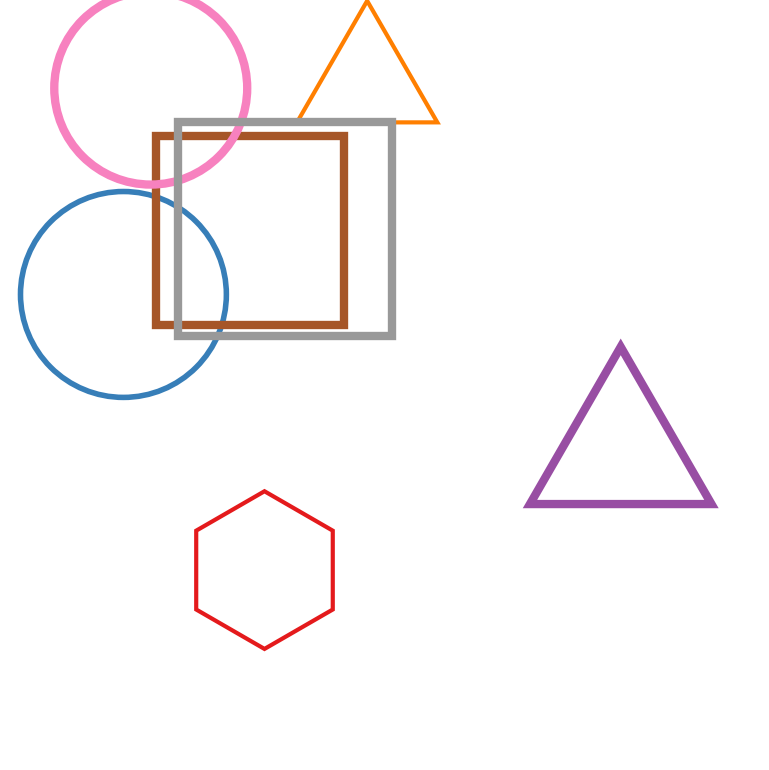[{"shape": "hexagon", "thickness": 1.5, "radius": 0.51, "center": [0.343, 0.26]}, {"shape": "circle", "thickness": 2, "radius": 0.67, "center": [0.16, 0.618]}, {"shape": "triangle", "thickness": 3, "radius": 0.68, "center": [0.806, 0.413]}, {"shape": "triangle", "thickness": 1.5, "radius": 0.53, "center": [0.477, 0.894]}, {"shape": "square", "thickness": 3, "radius": 0.61, "center": [0.325, 0.701]}, {"shape": "circle", "thickness": 3, "radius": 0.63, "center": [0.196, 0.886]}, {"shape": "square", "thickness": 3, "radius": 0.69, "center": [0.37, 0.702]}]